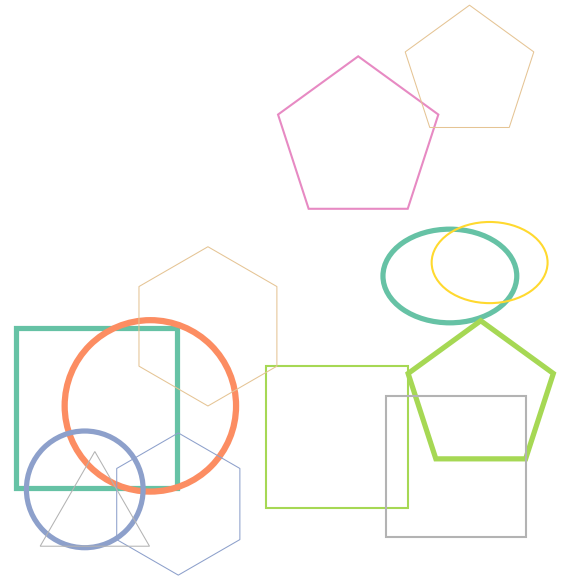[{"shape": "oval", "thickness": 2.5, "radius": 0.58, "center": [0.779, 0.521]}, {"shape": "square", "thickness": 2.5, "radius": 0.69, "center": [0.167, 0.293]}, {"shape": "circle", "thickness": 3, "radius": 0.74, "center": [0.26, 0.296]}, {"shape": "hexagon", "thickness": 0.5, "radius": 0.62, "center": [0.309, 0.126]}, {"shape": "circle", "thickness": 2.5, "radius": 0.51, "center": [0.147, 0.152]}, {"shape": "pentagon", "thickness": 1, "radius": 0.73, "center": [0.62, 0.756]}, {"shape": "pentagon", "thickness": 2.5, "radius": 0.66, "center": [0.832, 0.312]}, {"shape": "square", "thickness": 1, "radius": 0.61, "center": [0.584, 0.242]}, {"shape": "oval", "thickness": 1, "radius": 0.5, "center": [0.848, 0.544]}, {"shape": "pentagon", "thickness": 0.5, "radius": 0.59, "center": [0.813, 0.873]}, {"shape": "hexagon", "thickness": 0.5, "radius": 0.69, "center": [0.36, 0.434]}, {"shape": "square", "thickness": 1, "radius": 0.61, "center": [0.79, 0.191]}, {"shape": "triangle", "thickness": 0.5, "radius": 0.55, "center": [0.164, 0.108]}]